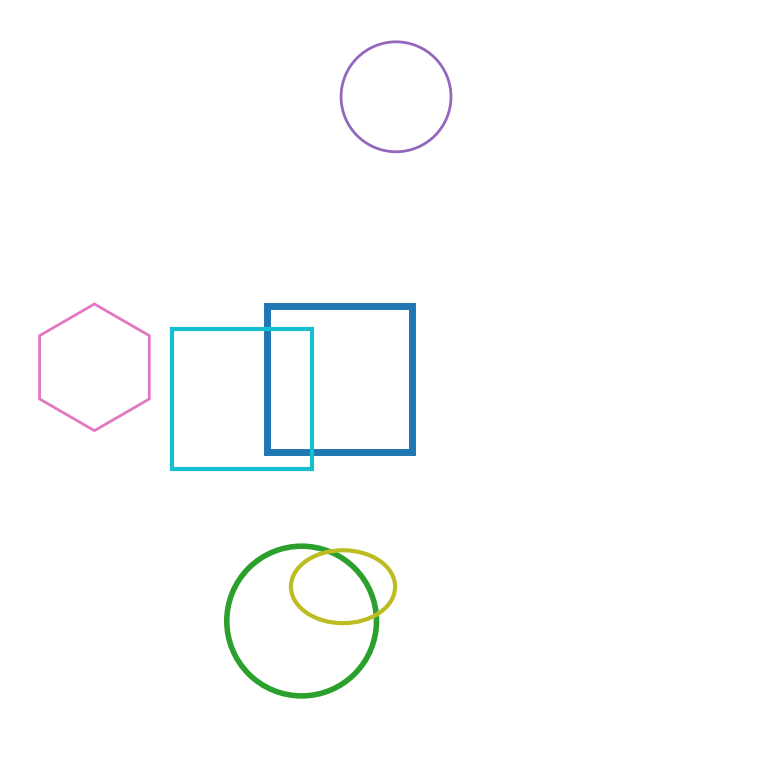[{"shape": "square", "thickness": 2.5, "radius": 0.47, "center": [0.441, 0.508]}, {"shape": "circle", "thickness": 2, "radius": 0.49, "center": [0.392, 0.193]}, {"shape": "circle", "thickness": 1, "radius": 0.36, "center": [0.514, 0.874]}, {"shape": "hexagon", "thickness": 1, "radius": 0.41, "center": [0.123, 0.523]}, {"shape": "oval", "thickness": 1.5, "radius": 0.34, "center": [0.445, 0.238]}, {"shape": "square", "thickness": 1.5, "radius": 0.45, "center": [0.314, 0.482]}]